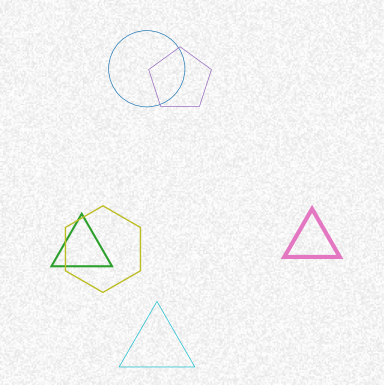[{"shape": "circle", "thickness": 0.5, "radius": 0.5, "center": [0.381, 0.821]}, {"shape": "triangle", "thickness": 1.5, "radius": 0.45, "center": [0.212, 0.354]}, {"shape": "pentagon", "thickness": 0.5, "radius": 0.43, "center": [0.468, 0.793]}, {"shape": "triangle", "thickness": 3, "radius": 0.42, "center": [0.811, 0.374]}, {"shape": "hexagon", "thickness": 1, "radius": 0.56, "center": [0.267, 0.353]}, {"shape": "triangle", "thickness": 0.5, "radius": 0.57, "center": [0.408, 0.104]}]